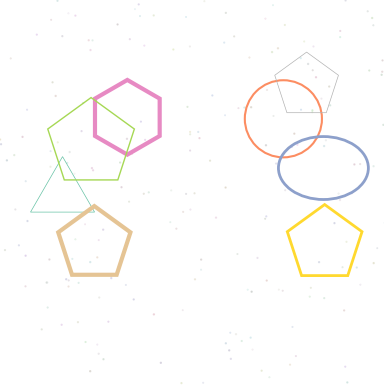[{"shape": "triangle", "thickness": 0.5, "radius": 0.48, "center": [0.162, 0.497]}, {"shape": "circle", "thickness": 1.5, "radius": 0.5, "center": [0.736, 0.691]}, {"shape": "oval", "thickness": 2, "radius": 0.58, "center": [0.84, 0.564]}, {"shape": "hexagon", "thickness": 3, "radius": 0.48, "center": [0.331, 0.695]}, {"shape": "pentagon", "thickness": 1, "radius": 0.59, "center": [0.237, 0.628]}, {"shape": "pentagon", "thickness": 2, "radius": 0.51, "center": [0.843, 0.367]}, {"shape": "pentagon", "thickness": 3, "radius": 0.49, "center": [0.245, 0.366]}, {"shape": "pentagon", "thickness": 0.5, "radius": 0.43, "center": [0.796, 0.778]}]